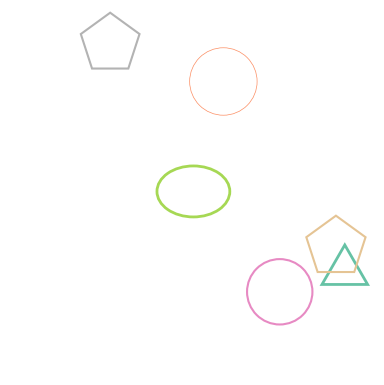[{"shape": "triangle", "thickness": 2, "radius": 0.34, "center": [0.896, 0.295]}, {"shape": "circle", "thickness": 0.5, "radius": 0.44, "center": [0.58, 0.788]}, {"shape": "circle", "thickness": 1.5, "radius": 0.42, "center": [0.727, 0.242]}, {"shape": "oval", "thickness": 2, "radius": 0.47, "center": [0.502, 0.503]}, {"shape": "pentagon", "thickness": 1.5, "radius": 0.4, "center": [0.873, 0.359]}, {"shape": "pentagon", "thickness": 1.5, "radius": 0.4, "center": [0.286, 0.887]}]